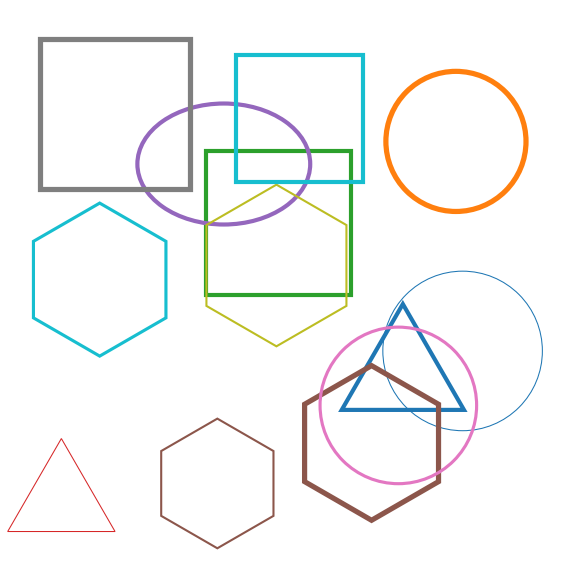[{"shape": "triangle", "thickness": 2, "radius": 0.61, "center": [0.698, 0.35]}, {"shape": "circle", "thickness": 0.5, "radius": 0.69, "center": [0.801, 0.391]}, {"shape": "circle", "thickness": 2.5, "radius": 0.61, "center": [0.79, 0.754]}, {"shape": "square", "thickness": 2, "radius": 0.63, "center": [0.483, 0.613]}, {"shape": "triangle", "thickness": 0.5, "radius": 0.54, "center": [0.106, 0.132]}, {"shape": "oval", "thickness": 2, "radius": 0.75, "center": [0.388, 0.715]}, {"shape": "hexagon", "thickness": 2.5, "radius": 0.67, "center": [0.643, 0.232]}, {"shape": "hexagon", "thickness": 1, "radius": 0.56, "center": [0.376, 0.162]}, {"shape": "circle", "thickness": 1.5, "radius": 0.68, "center": [0.69, 0.297]}, {"shape": "square", "thickness": 2.5, "radius": 0.65, "center": [0.2, 0.801]}, {"shape": "hexagon", "thickness": 1, "radius": 0.7, "center": [0.479, 0.539]}, {"shape": "square", "thickness": 2, "radius": 0.55, "center": [0.519, 0.794]}, {"shape": "hexagon", "thickness": 1.5, "radius": 0.66, "center": [0.173, 0.515]}]